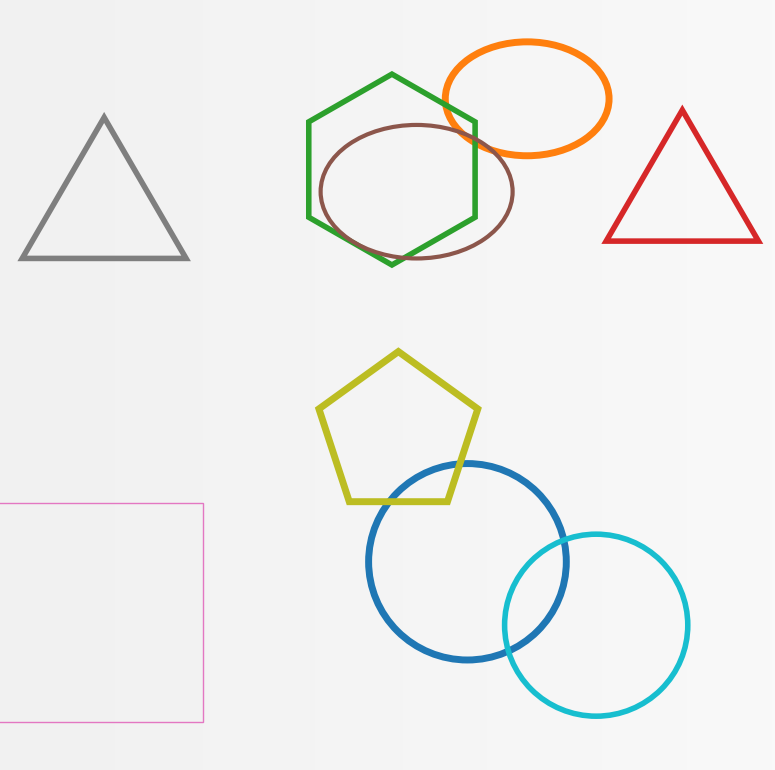[{"shape": "circle", "thickness": 2.5, "radius": 0.64, "center": [0.603, 0.27]}, {"shape": "oval", "thickness": 2.5, "radius": 0.53, "center": [0.68, 0.872]}, {"shape": "hexagon", "thickness": 2, "radius": 0.62, "center": [0.506, 0.78]}, {"shape": "triangle", "thickness": 2, "radius": 0.57, "center": [0.88, 0.744]}, {"shape": "oval", "thickness": 1.5, "radius": 0.62, "center": [0.538, 0.751]}, {"shape": "square", "thickness": 0.5, "radius": 0.71, "center": [0.119, 0.205]}, {"shape": "triangle", "thickness": 2, "radius": 0.61, "center": [0.134, 0.725]}, {"shape": "pentagon", "thickness": 2.5, "radius": 0.54, "center": [0.514, 0.436]}, {"shape": "circle", "thickness": 2, "radius": 0.59, "center": [0.769, 0.188]}]